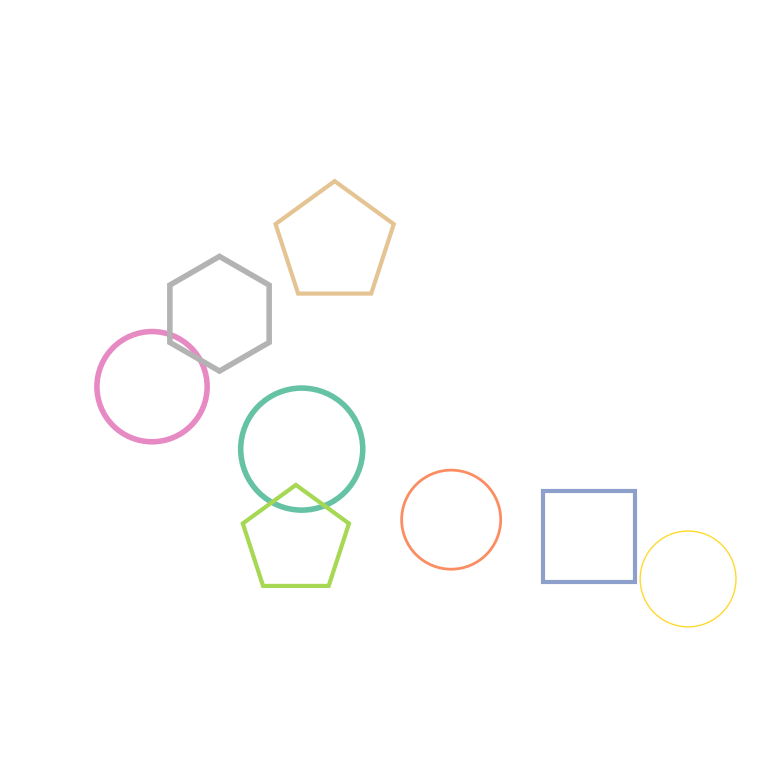[{"shape": "circle", "thickness": 2, "radius": 0.4, "center": [0.392, 0.417]}, {"shape": "circle", "thickness": 1, "radius": 0.32, "center": [0.586, 0.325]}, {"shape": "square", "thickness": 1.5, "radius": 0.3, "center": [0.765, 0.303]}, {"shape": "circle", "thickness": 2, "radius": 0.36, "center": [0.197, 0.498]}, {"shape": "pentagon", "thickness": 1.5, "radius": 0.36, "center": [0.384, 0.298]}, {"shape": "circle", "thickness": 0.5, "radius": 0.31, "center": [0.894, 0.248]}, {"shape": "pentagon", "thickness": 1.5, "radius": 0.4, "center": [0.435, 0.684]}, {"shape": "hexagon", "thickness": 2, "radius": 0.37, "center": [0.285, 0.593]}]